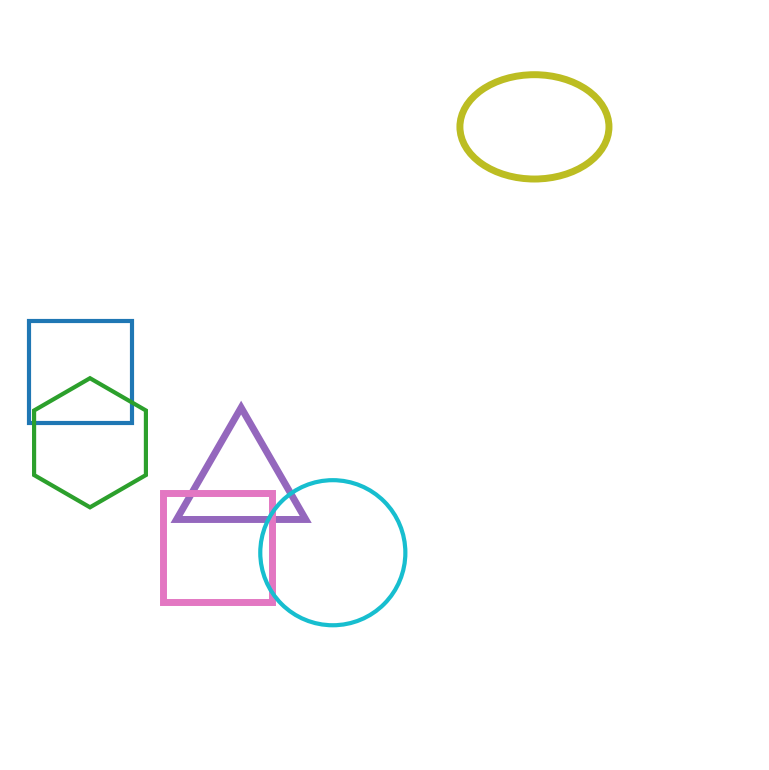[{"shape": "square", "thickness": 1.5, "radius": 0.33, "center": [0.104, 0.517]}, {"shape": "hexagon", "thickness": 1.5, "radius": 0.42, "center": [0.117, 0.425]}, {"shape": "triangle", "thickness": 2.5, "radius": 0.48, "center": [0.313, 0.374]}, {"shape": "square", "thickness": 2.5, "radius": 0.35, "center": [0.283, 0.289]}, {"shape": "oval", "thickness": 2.5, "radius": 0.48, "center": [0.694, 0.835]}, {"shape": "circle", "thickness": 1.5, "radius": 0.47, "center": [0.432, 0.282]}]